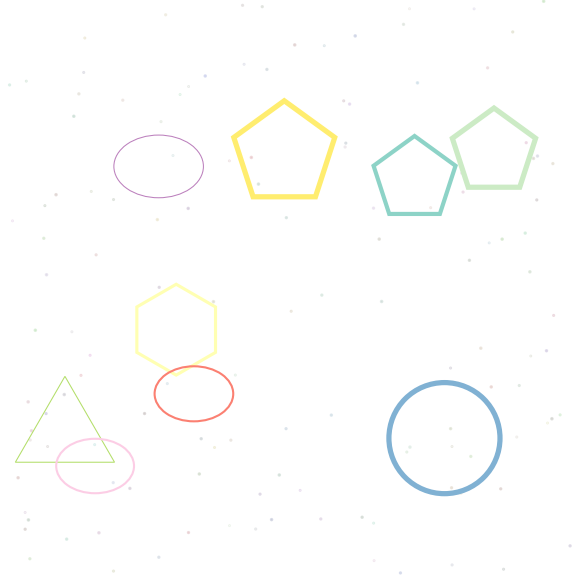[{"shape": "pentagon", "thickness": 2, "radius": 0.37, "center": [0.718, 0.689]}, {"shape": "hexagon", "thickness": 1.5, "radius": 0.39, "center": [0.305, 0.428]}, {"shape": "oval", "thickness": 1, "radius": 0.34, "center": [0.336, 0.317]}, {"shape": "circle", "thickness": 2.5, "radius": 0.48, "center": [0.77, 0.24]}, {"shape": "triangle", "thickness": 0.5, "radius": 0.5, "center": [0.112, 0.248]}, {"shape": "oval", "thickness": 1, "radius": 0.34, "center": [0.165, 0.192]}, {"shape": "oval", "thickness": 0.5, "radius": 0.39, "center": [0.275, 0.711]}, {"shape": "pentagon", "thickness": 2.5, "radius": 0.38, "center": [0.855, 0.736]}, {"shape": "pentagon", "thickness": 2.5, "radius": 0.46, "center": [0.492, 0.733]}]